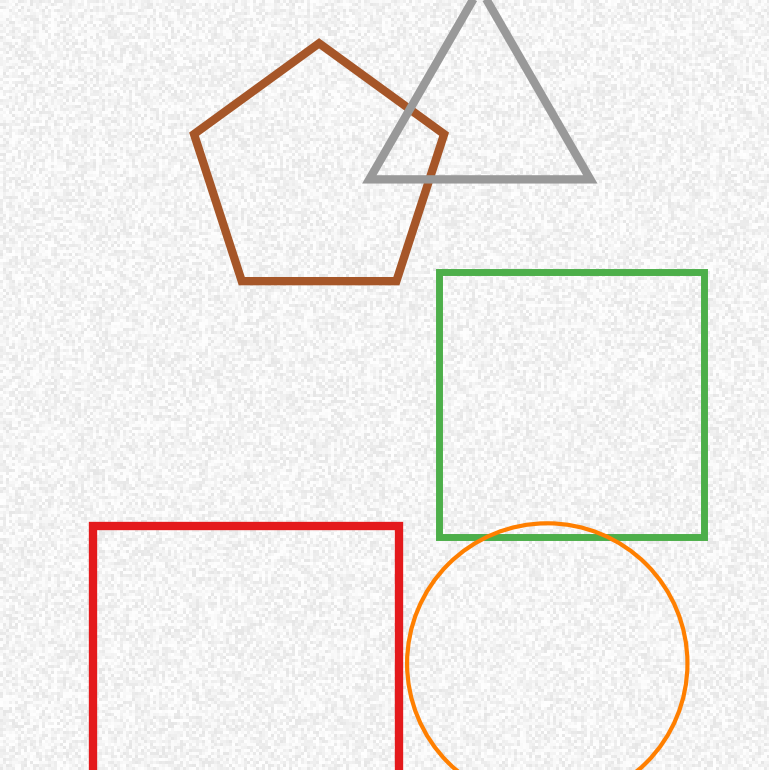[{"shape": "square", "thickness": 3, "radius": 0.99, "center": [0.319, 0.118]}, {"shape": "square", "thickness": 2.5, "radius": 0.86, "center": [0.742, 0.474]}, {"shape": "circle", "thickness": 1.5, "radius": 0.91, "center": [0.711, 0.138]}, {"shape": "pentagon", "thickness": 3, "radius": 0.85, "center": [0.414, 0.773]}, {"shape": "triangle", "thickness": 3, "radius": 0.83, "center": [0.623, 0.85]}]